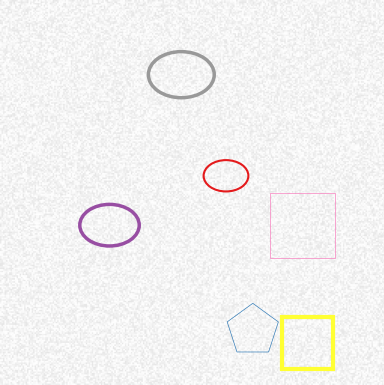[{"shape": "oval", "thickness": 1.5, "radius": 0.29, "center": [0.587, 0.543]}, {"shape": "pentagon", "thickness": 0.5, "radius": 0.35, "center": [0.657, 0.142]}, {"shape": "oval", "thickness": 2.5, "radius": 0.39, "center": [0.284, 0.415]}, {"shape": "square", "thickness": 3, "radius": 0.33, "center": [0.798, 0.11]}, {"shape": "square", "thickness": 0.5, "radius": 0.43, "center": [0.786, 0.414]}, {"shape": "oval", "thickness": 2.5, "radius": 0.43, "center": [0.471, 0.806]}]